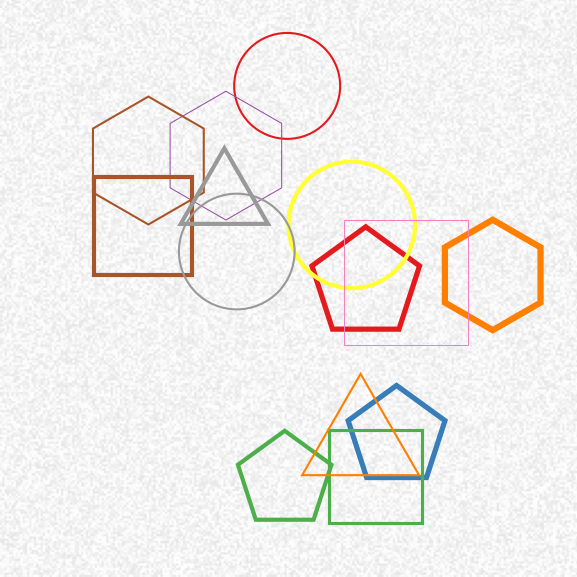[{"shape": "circle", "thickness": 1, "radius": 0.46, "center": [0.497, 0.85]}, {"shape": "pentagon", "thickness": 2.5, "radius": 0.49, "center": [0.633, 0.508]}, {"shape": "pentagon", "thickness": 2.5, "radius": 0.44, "center": [0.687, 0.244]}, {"shape": "square", "thickness": 1.5, "radius": 0.4, "center": [0.651, 0.175]}, {"shape": "pentagon", "thickness": 2, "radius": 0.43, "center": [0.493, 0.168]}, {"shape": "hexagon", "thickness": 0.5, "radius": 0.56, "center": [0.391, 0.73]}, {"shape": "hexagon", "thickness": 3, "radius": 0.48, "center": [0.853, 0.523]}, {"shape": "triangle", "thickness": 1, "radius": 0.58, "center": [0.624, 0.235]}, {"shape": "circle", "thickness": 2, "radius": 0.55, "center": [0.609, 0.61]}, {"shape": "hexagon", "thickness": 1, "radius": 0.55, "center": [0.257, 0.721]}, {"shape": "square", "thickness": 2, "radius": 0.42, "center": [0.247, 0.608]}, {"shape": "square", "thickness": 0.5, "radius": 0.54, "center": [0.703, 0.51]}, {"shape": "circle", "thickness": 1, "radius": 0.5, "center": [0.41, 0.564]}, {"shape": "triangle", "thickness": 2, "radius": 0.44, "center": [0.389, 0.655]}]